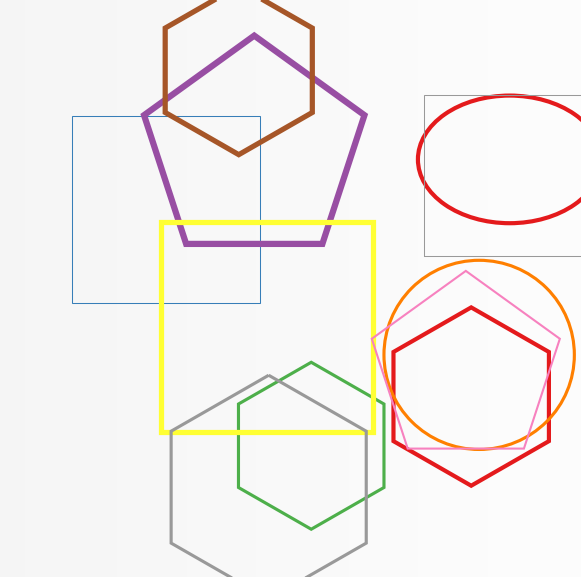[{"shape": "oval", "thickness": 2, "radius": 0.79, "center": [0.877, 0.723]}, {"shape": "hexagon", "thickness": 2, "radius": 0.77, "center": [0.811, 0.312]}, {"shape": "square", "thickness": 0.5, "radius": 0.81, "center": [0.285, 0.637]}, {"shape": "hexagon", "thickness": 1.5, "radius": 0.72, "center": [0.535, 0.227]}, {"shape": "pentagon", "thickness": 3, "radius": 1.0, "center": [0.437, 0.738]}, {"shape": "circle", "thickness": 1.5, "radius": 0.82, "center": [0.824, 0.385]}, {"shape": "square", "thickness": 2.5, "radius": 0.91, "center": [0.459, 0.433]}, {"shape": "hexagon", "thickness": 2.5, "radius": 0.73, "center": [0.411, 0.877]}, {"shape": "pentagon", "thickness": 1, "radius": 0.85, "center": [0.801, 0.36]}, {"shape": "hexagon", "thickness": 1.5, "radius": 0.97, "center": [0.462, 0.156]}, {"shape": "square", "thickness": 0.5, "radius": 0.7, "center": [0.868, 0.696]}]